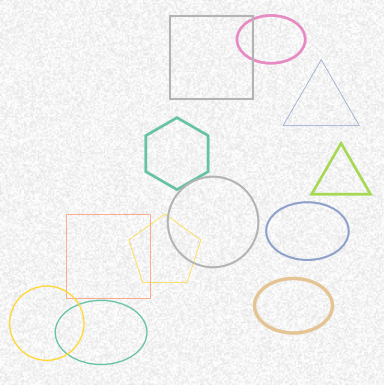[{"shape": "oval", "thickness": 1, "radius": 0.59, "center": [0.263, 0.137]}, {"shape": "hexagon", "thickness": 2, "radius": 0.47, "center": [0.46, 0.601]}, {"shape": "square", "thickness": 0.5, "radius": 0.54, "center": [0.28, 0.336]}, {"shape": "triangle", "thickness": 0.5, "radius": 0.57, "center": [0.834, 0.731]}, {"shape": "oval", "thickness": 1.5, "radius": 0.54, "center": [0.799, 0.4]}, {"shape": "oval", "thickness": 2, "radius": 0.44, "center": [0.704, 0.898]}, {"shape": "triangle", "thickness": 2, "radius": 0.44, "center": [0.886, 0.54]}, {"shape": "circle", "thickness": 1, "radius": 0.48, "center": [0.122, 0.161]}, {"shape": "pentagon", "thickness": 0.5, "radius": 0.49, "center": [0.428, 0.346]}, {"shape": "oval", "thickness": 2.5, "radius": 0.51, "center": [0.762, 0.206]}, {"shape": "square", "thickness": 1.5, "radius": 0.54, "center": [0.55, 0.851]}, {"shape": "circle", "thickness": 1.5, "radius": 0.59, "center": [0.553, 0.423]}]